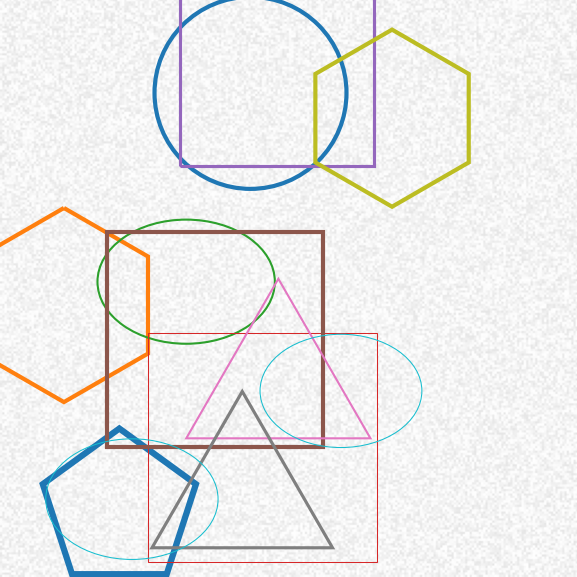[{"shape": "circle", "thickness": 2, "radius": 0.83, "center": [0.434, 0.838]}, {"shape": "pentagon", "thickness": 3, "radius": 0.7, "center": [0.207, 0.118]}, {"shape": "hexagon", "thickness": 2, "radius": 0.84, "center": [0.111, 0.471]}, {"shape": "oval", "thickness": 1, "radius": 0.77, "center": [0.322, 0.511]}, {"shape": "square", "thickness": 0.5, "radius": 0.99, "center": [0.455, 0.224]}, {"shape": "square", "thickness": 1.5, "radius": 0.84, "center": [0.479, 0.879]}, {"shape": "square", "thickness": 2, "radius": 0.93, "center": [0.372, 0.411]}, {"shape": "triangle", "thickness": 1, "radius": 0.92, "center": [0.482, 0.332]}, {"shape": "triangle", "thickness": 1.5, "radius": 0.9, "center": [0.42, 0.141]}, {"shape": "hexagon", "thickness": 2, "radius": 0.77, "center": [0.679, 0.794]}, {"shape": "oval", "thickness": 0.5, "radius": 0.7, "center": [0.59, 0.322]}, {"shape": "oval", "thickness": 0.5, "radius": 0.75, "center": [0.228, 0.135]}]